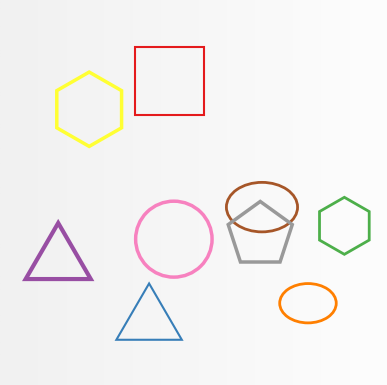[{"shape": "square", "thickness": 1.5, "radius": 0.44, "center": [0.437, 0.79]}, {"shape": "triangle", "thickness": 1.5, "radius": 0.49, "center": [0.385, 0.166]}, {"shape": "hexagon", "thickness": 2, "radius": 0.37, "center": [0.889, 0.413]}, {"shape": "triangle", "thickness": 3, "radius": 0.49, "center": [0.15, 0.324]}, {"shape": "oval", "thickness": 2, "radius": 0.36, "center": [0.795, 0.212]}, {"shape": "hexagon", "thickness": 2.5, "radius": 0.48, "center": [0.23, 0.716]}, {"shape": "oval", "thickness": 2, "radius": 0.46, "center": [0.676, 0.462]}, {"shape": "circle", "thickness": 2.5, "radius": 0.49, "center": [0.449, 0.379]}, {"shape": "pentagon", "thickness": 2.5, "radius": 0.43, "center": [0.672, 0.39]}]